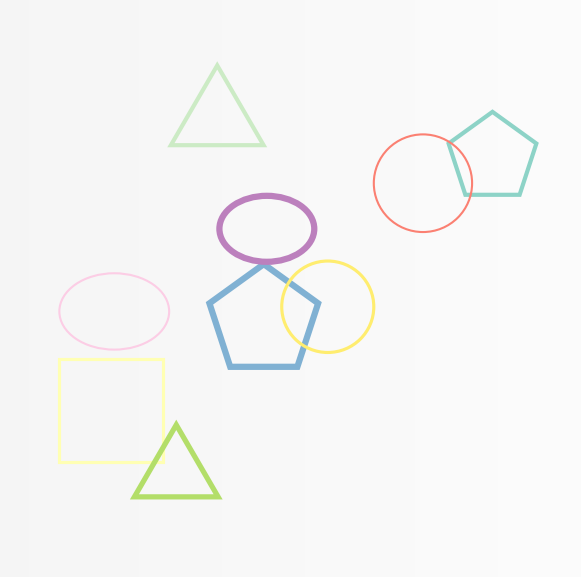[{"shape": "pentagon", "thickness": 2, "radius": 0.4, "center": [0.847, 0.726]}, {"shape": "square", "thickness": 1.5, "radius": 0.45, "center": [0.191, 0.289]}, {"shape": "circle", "thickness": 1, "radius": 0.42, "center": [0.728, 0.682]}, {"shape": "pentagon", "thickness": 3, "radius": 0.49, "center": [0.454, 0.443]}, {"shape": "triangle", "thickness": 2.5, "radius": 0.42, "center": [0.303, 0.18]}, {"shape": "oval", "thickness": 1, "radius": 0.47, "center": [0.197, 0.46]}, {"shape": "oval", "thickness": 3, "radius": 0.41, "center": [0.459, 0.603]}, {"shape": "triangle", "thickness": 2, "radius": 0.46, "center": [0.374, 0.794]}, {"shape": "circle", "thickness": 1.5, "radius": 0.4, "center": [0.564, 0.468]}]